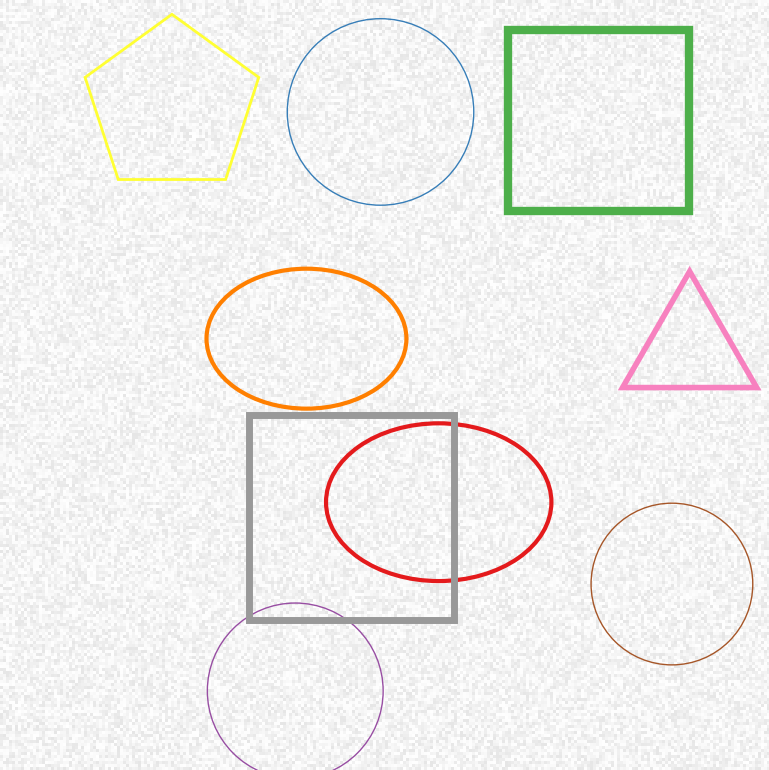[{"shape": "oval", "thickness": 1.5, "radius": 0.73, "center": [0.57, 0.348]}, {"shape": "circle", "thickness": 0.5, "radius": 0.61, "center": [0.494, 0.855]}, {"shape": "square", "thickness": 3, "radius": 0.59, "center": [0.777, 0.843]}, {"shape": "circle", "thickness": 0.5, "radius": 0.57, "center": [0.383, 0.103]}, {"shape": "oval", "thickness": 1.5, "radius": 0.65, "center": [0.398, 0.56]}, {"shape": "pentagon", "thickness": 1, "radius": 0.59, "center": [0.223, 0.863]}, {"shape": "circle", "thickness": 0.5, "radius": 0.52, "center": [0.873, 0.242]}, {"shape": "triangle", "thickness": 2, "radius": 0.5, "center": [0.896, 0.547]}, {"shape": "square", "thickness": 2.5, "radius": 0.66, "center": [0.457, 0.328]}]